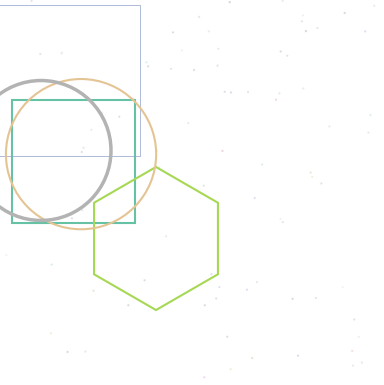[{"shape": "square", "thickness": 1.5, "radius": 0.8, "center": [0.191, 0.58]}, {"shape": "square", "thickness": 0.5, "radius": 0.98, "center": [0.169, 0.791]}, {"shape": "hexagon", "thickness": 1.5, "radius": 0.93, "center": [0.405, 0.38]}, {"shape": "circle", "thickness": 1.5, "radius": 0.98, "center": [0.21, 0.6]}, {"shape": "circle", "thickness": 2.5, "radius": 0.91, "center": [0.107, 0.609]}]